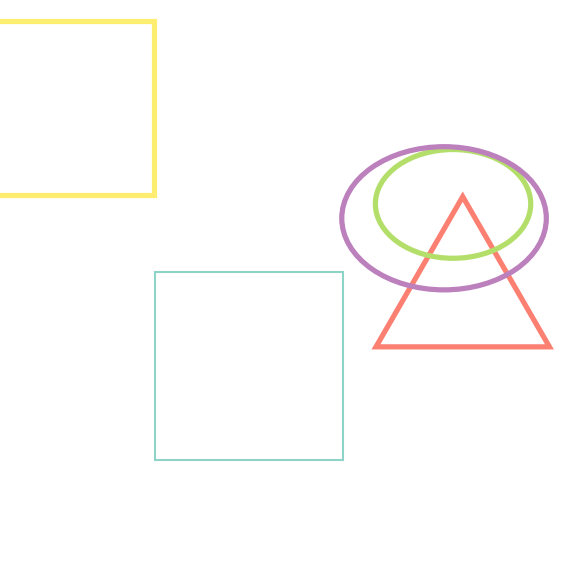[{"shape": "square", "thickness": 1, "radius": 0.81, "center": [0.431, 0.365]}, {"shape": "triangle", "thickness": 2.5, "radius": 0.87, "center": [0.801, 0.485]}, {"shape": "oval", "thickness": 2.5, "radius": 0.67, "center": [0.785, 0.646]}, {"shape": "oval", "thickness": 2.5, "radius": 0.89, "center": [0.769, 0.621]}, {"shape": "square", "thickness": 2.5, "radius": 0.75, "center": [0.116, 0.813]}]